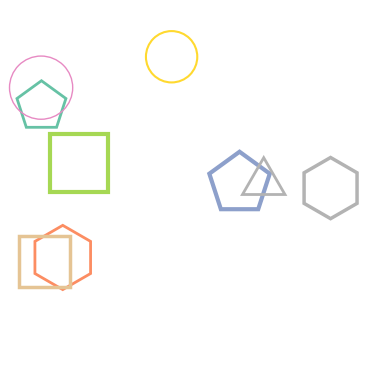[{"shape": "pentagon", "thickness": 2, "radius": 0.33, "center": [0.108, 0.723]}, {"shape": "hexagon", "thickness": 2, "radius": 0.42, "center": [0.163, 0.331]}, {"shape": "pentagon", "thickness": 3, "radius": 0.41, "center": [0.622, 0.523]}, {"shape": "circle", "thickness": 1, "radius": 0.41, "center": [0.107, 0.772]}, {"shape": "square", "thickness": 3, "radius": 0.38, "center": [0.206, 0.577]}, {"shape": "circle", "thickness": 1.5, "radius": 0.33, "center": [0.446, 0.853]}, {"shape": "square", "thickness": 2.5, "radius": 0.33, "center": [0.116, 0.321]}, {"shape": "hexagon", "thickness": 2.5, "radius": 0.4, "center": [0.859, 0.511]}, {"shape": "triangle", "thickness": 2, "radius": 0.32, "center": [0.685, 0.527]}]